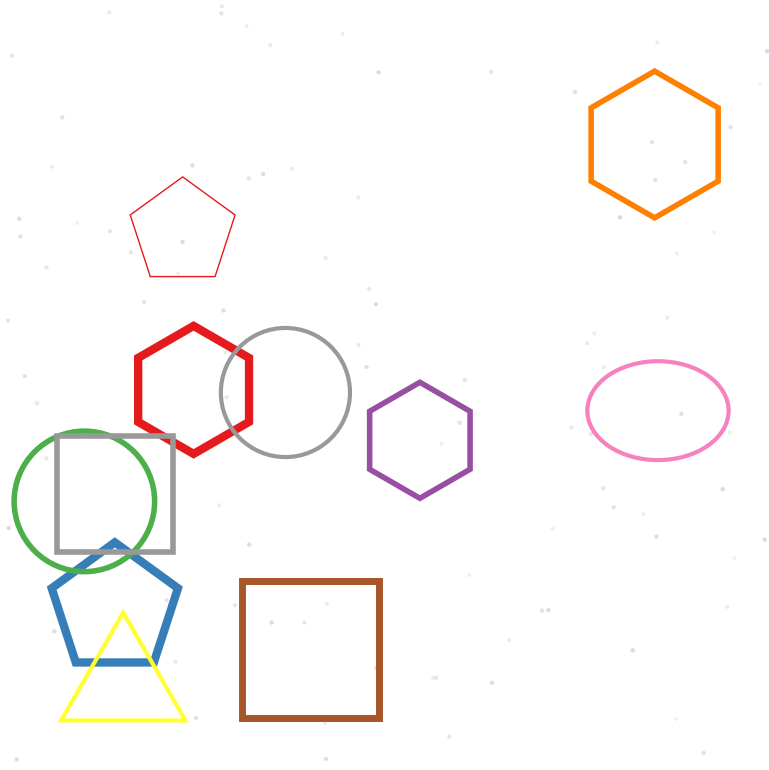[{"shape": "pentagon", "thickness": 0.5, "radius": 0.36, "center": [0.237, 0.699]}, {"shape": "hexagon", "thickness": 3, "radius": 0.42, "center": [0.251, 0.494]}, {"shape": "pentagon", "thickness": 3, "radius": 0.43, "center": [0.149, 0.209]}, {"shape": "circle", "thickness": 2, "radius": 0.46, "center": [0.11, 0.349]}, {"shape": "hexagon", "thickness": 2, "radius": 0.38, "center": [0.545, 0.428]}, {"shape": "hexagon", "thickness": 2, "radius": 0.48, "center": [0.85, 0.812]}, {"shape": "triangle", "thickness": 1.5, "radius": 0.47, "center": [0.16, 0.111]}, {"shape": "square", "thickness": 2.5, "radius": 0.45, "center": [0.403, 0.157]}, {"shape": "oval", "thickness": 1.5, "radius": 0.46, "center": [0.855, 0.467]}, {"shape": "circle", "thickness": 1.5, "radius": 0.42, "center": [0.371, 0.49]}, {"shape": "square", "thickness": 2, "radius": 0.38, "center": [0.149, 0.358]}]